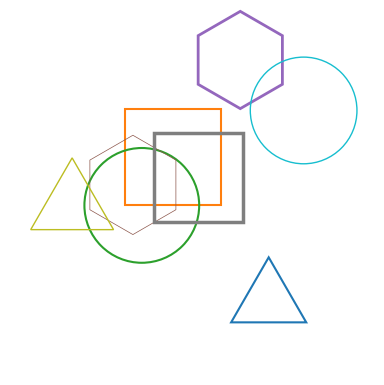[{"shape": "triangle", "thickness": 1.5, "radius": 0.56, "center": [0.698, 0.219]}, {"shape": "square", "thickness": 1.5, "radius": 0.62, "center": [0.45, 0.593]}, {"shape": "circle", "thickness": 1.5, "radius": 0.75, "center": [0.368, 0.467]}, {"shape": "hexagon", "thickness": 2, "radius": 0.63, "center": [0.624, 0.844]}, {"shape": "hexagon", "thickness": 0.5, "radius": 0.64, "center": [0.345, 0.52]}, {"shape": "square", "thickness": 2.5, "radius": 0.58, "center": [0.516, 0.539]}, {"shape": "triangle", "thickness": 1, "radius": 0.62, "center": [0.187, 0.466]}, {"shape": "circle", "thickness": 1, "radius": 0.69, "center": [0.789, 0.713]}]